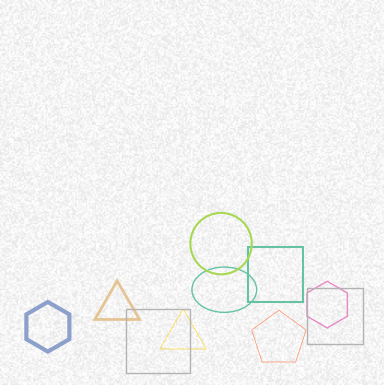[{"shape": "oval", "thickness": 1, "radius": 0.42, "center": [0.583, 0.248]}, {"shape": "square", "thickness": 1.5, "radius": 0.36, "center": [0.714, 0.288]}, {"shape": "pentagon", "thickness": 0.5, "radius": 0.37, "center": [0.724, 0.12]}, {"shape": "hexagon", "thickness": 3, "radius": 0.32, "center": [0.124, 0.151]}, {"shape": "hexagon", "thickness": 1, "radius": 0.3, "center": [0.85, 0.209]}, {"shape": "circle", "thickness": 1.5, "radius": 0.4, "center": [0.574, 0.367]}, {"shape": "triangle", "thickness": 0.5, "radius": 0.35, "center": [0.476, 0.128]}, {"shape": "triangle", "thickness": 2, "radius": 0.33, "center": [0.304, 0.204]}, {"shape": "square", "thickness": 1, "radius": 0.42, "center": [0.411, 0.115]}, {"shape": "square", "thickness": 1, "radius": 0.36, "center": [0.87, 0.179]}]